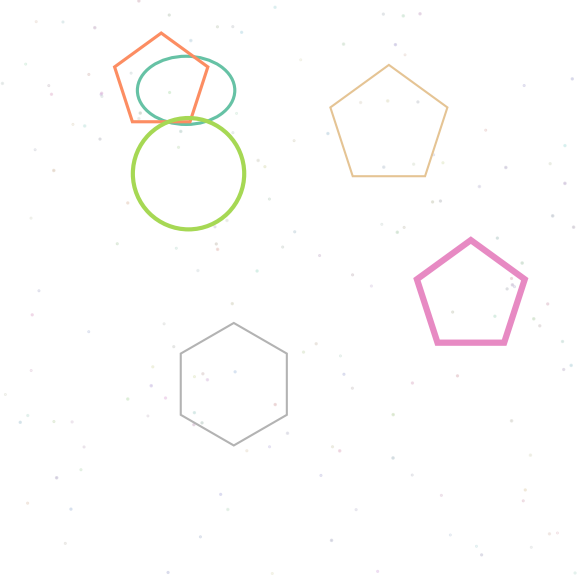[{"shape": "oval", "thickness": 1.5, "radius": 0.42, "center": [0.322, 0.843]}, {"shape": "pentagon", "thickness": 1.5, "radius": 0.42, "center": [0.279, 0.857]}, {"shape": "pentagon", "thickness": 3, "radius": 0.49, "center": [0.815, 0.485]}, {"shape": "circle", "thickness": 2, "radius": 0.48, "center": [0.326, 0.698]}, {"shape": "pentagon", "thickness": 1, "radius": 0.53, "center": [0.673, 0.78]}, {"shape": "hexagon", "thickness": 1, "radius": 0.53, "center": [0.405, 0.334]}]